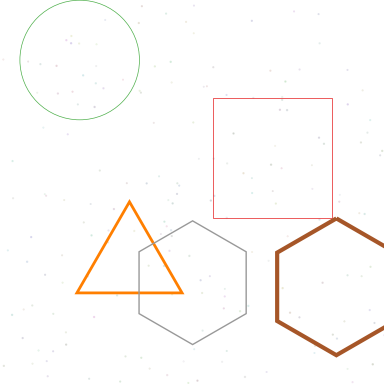[{"shape": "square", "thickness": 0.5, "radius": 0.78, "center": [0.708, 0.589]}, {"shape": "circle", "thickness": 0.5, "radius": 0.78, "center": [0.207, 0.844]}, {"shape": "triangle", "thickness": 2, "radius": 0.79, "center": [0.336, 0.318]}, {"shape": "hexagon", "thickness": 3, "radius": 0.89, "center": [0.874, 0.255]}, {"shape": "hexagon", "thickness": 1, "radius": 0.8, "center": [0.5, 0.266]}]